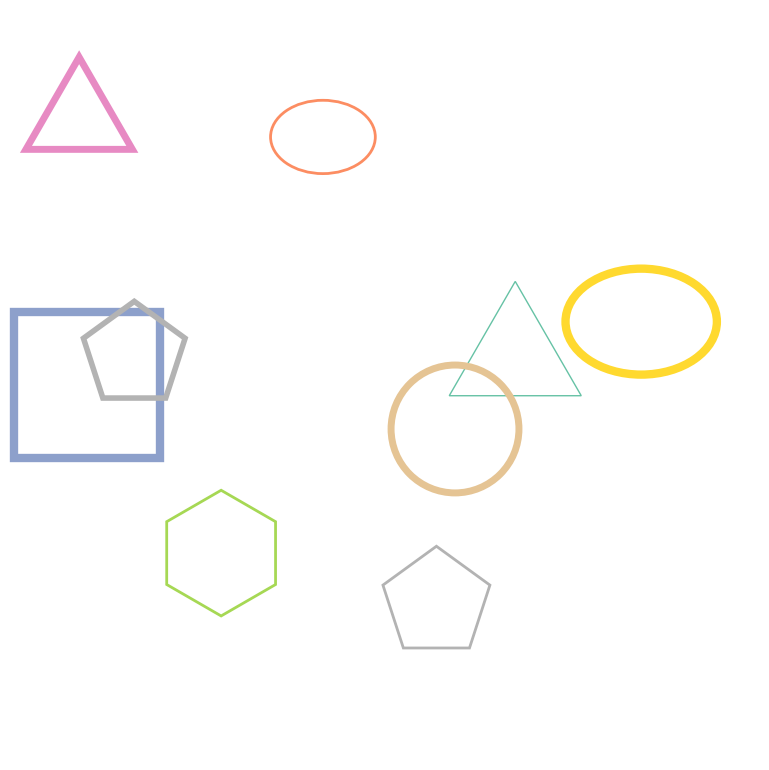[{"shape": "triangle", "thickness": 0.5, "radius": 0.49, "center": [0.669, 0.536]}, {"shape": "oval", "thickness": 1, "radius": 0.34, "center": [0.419, 0.822]}, {"shape": "square", "thickness": 3, "radius": 0.48, "center": [0.113, 0.5]}, {"shape": "triangle", "thickness": 2.5, "radius": 0.4, "center": [0.103, 0.846]}, {"shape": "hexagon", "thickness": 1, "radius": 0.41, "center": [0.287, 0.282]}, {"shape": "oval", "thickness": 3, "radius": 0.49, "center": [0.833, 0.582]}, {"shape": "circle", "thickness": 2.5, "radius": 0.42, "center": [0.591, 0.443]}, {"shape": "pentagon", "thickness": 2, "radius": 0.35, "center": [0.174, 0.539]}, {"shape": "pentagon", "thickness": 1, "radius": 0.37, "center": [0.567, 0.218]}]